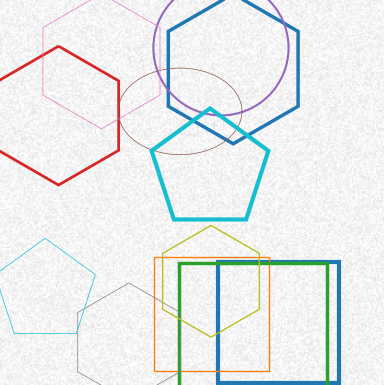[{"shape": "hexagon", "thickness": 2.5, "radius": 0.97, "center": [0.606, 0.821]}, {"shape": "square", "thickness": 3, "radius": 0.78, "center": [0.724, 0.162]}, {"shape": "square", "thickness": 1, "radius": 0.74, "center": [0.549, 0.184]}, {"shape": "square", "thickness": 2.5, "radius": 0.96, "center": [0.657, 0.126]}, {"shape": "hexagon", "thickness": 2, "radius": 0.9, "center": [0.152, 0.7]}, {"shape": "circle", "thickness": 1.5, "radius": 0.88, "center": [0.574, 0.876]}, {"shape": "oval", "thickness": 0.5, "radius": 0.8, "center": [0.468, 0.711]}, {"shape": "hexagon", "thickness": 0.5, "radius": 0.88, "center": [0.264, 0.841]}, {"shape": "hexagon", "thickness": 0.5, "radius": 0.77, "center": [0.335, 0.111]}, {"shape": "hexagon", "thickness": 1, "radius": 0.73, "center": [0.548, 0.269]}, {"shape": "pentagon", "thickness": 0.5, "radius": 0.68, "center": [0.117, 0.244]}, {"shape": "pentagon", "thickness": 3, "radius": 0.8, "center": [0.545, 0.559]}]